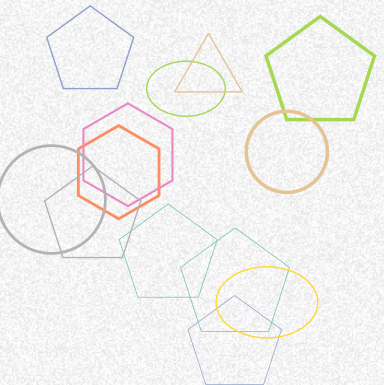[{"shape": "pentagon", "thickness": 0.5, "radius": 0.74, "center": [0.611, 0.259]}, {"shape": "pentagon", "thickness": 0.5, "radius": 0.67, "center": [0.437, 0.336]}, {"shape": "hexagon", "thickness": 2, "radius": 0.61, "center": [0.308, 0.553]}, {"shape": "pentagon", "thickness": 1, "radius": 0.59, "center": [0.234, 0.866]}, {"shape": "pentagon", "thickness": 0.5, "radius": 0.64, "center": [0.61, 0.105]}, {"shape": "hexagon", "thickness": 1.5, "radius": 0.67, "center": [0.332, 0.598]}, {"shape": "oval", "thickness": 1, "radius": 0.51, "center": [0.483, 0.77]}, {"shape": "pentagon", "thickness": 2.5, "radius": 0.74, "center": [0.832, 0.809]}, {"shape": "oval", "thickness": 1, "radius": 0.66, "center": [0.693, 0.215]}, {"shape": "triangle", "thickness": 1, "radius": 0.51, "center": [0.541, 0.812]}, {"shape": "circle", "thickness": 2.5, "radius": 0.53, "center": [0.745, 0.606]}, {"shape": "pentagon", "thickness": 1, "radius": 0.66, "center": [0.241, 0.437]}, {"shape": "circle", "thickness": 2, "radius": 0.7, "center": [0.134, 0.482]}]